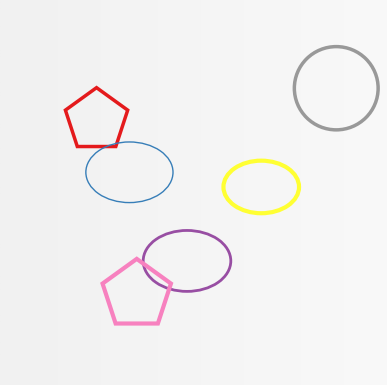[{"shape": "pentagon", "thickness": 2.5, "radius": 0.42, "center": [0.249, 0.688]}, {"shape": "oval", "thickness": 1, "radius": 0.56, "center": [0.334, 0.553]}, {"shape": "oval", "thickness": 2, "radius": 0.57, "center": [0.483, 0.322]}, {"shape": "oval", "thickness": 3, "radius": 0.49, "center": [0.674, 0.514]}, {"shape": "pentagon", "thickness": 3, "radius": 0.46, "center": [0.353, 0.235]}, {"shape": "circle", "thickness": 2.5, "radius": 0.54, "center": [0.868, 0.771]}]